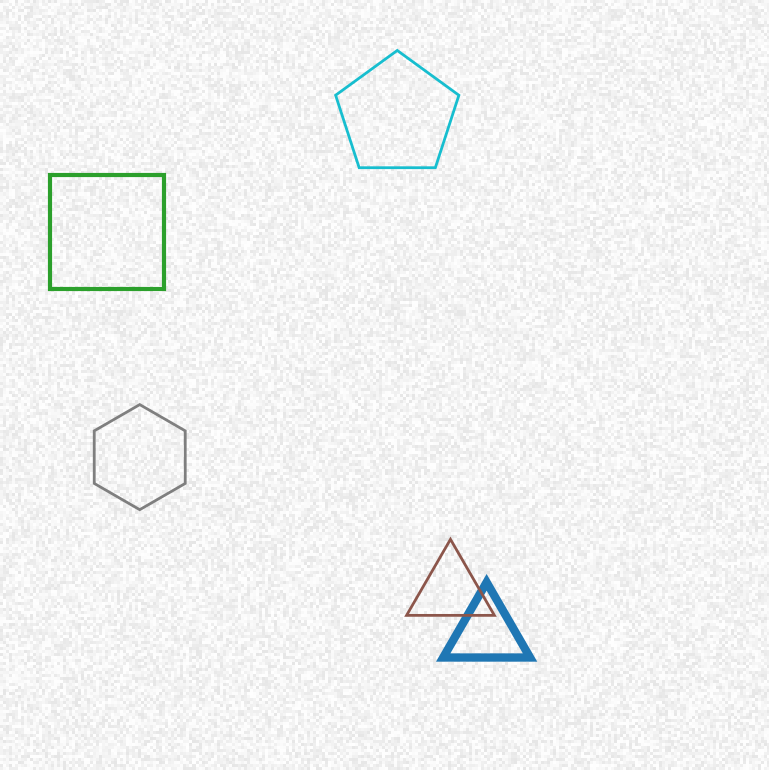[{"shape": "triangle", "thickness": 3, "radius": 0.33, "center": [0.632, 0.179]}, {"shape": "square", "thickness": 1.5, "radius": 0.37, "center": [0.139, 0.698]}, {"shape": "triangle", "thickness": 1, "radius": 0.33, "center": [0.585, 0.234]}, {"shape": "hexagon", "thickness": 1, "radius": 0.34, "center": [0.181, 0.406]}, {"shape": "pentagon", "thickness": 1, "radius": 0.42, "center": [0.516, 0.85]}]